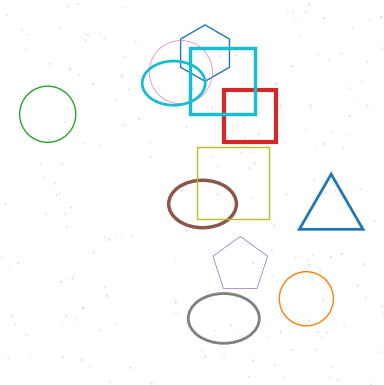[{"shape": "hexagon", "thickness": 1, "radius": 0.37, "center": [0.533, 0.862]}, {"shape": "triangle", "thickness": 2, "radius": 0.48, "center": [0.86, 0.452]}, {"shape": "circle", "thickness": 1, "radius": 0.35, "center": [0.796, 0.224]}, {"shape": "circle", "thickness": 1, "radius": 0.36, "center": [0.124, 0.703]}, {"shape": "square", "thickness": 3, "radius": 0.34, "center": [0.649, 0.699]}, {"shape": "pentagon", "thickness": 0.5, "radius": 0.37, "center": [0.624, 0.311]}, {"shape": "oval", "thickness": 2.5, "radius": 0.44, "center": [0.526, 0.47]}, {"shape": "circle", "thickness": 0.5, "radius": 0.41, "center": [0.47, 0.813]}, {"shape": "oval", "thickness": 2, "radius": 0.46, "center": [0.581, 0.173]}, {"shape": "square", "thickness": 1, "radius": 0.47, "center": [0.606, 0.525]}, {"shape": "oval", "thickness": 2, "radius": 0.41, "center": [0.451, 0.784]}, {"shape": "square", "thickness": 2.5, "radius": 0.42, "center": [0.578, 0.79]}]